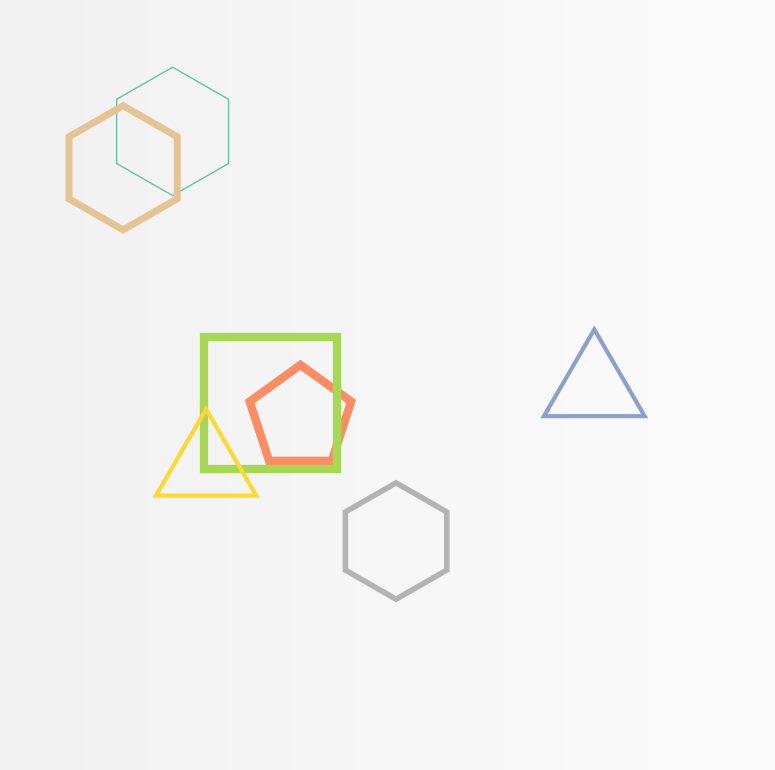[{"shape": "hexagon", "thickness": 0.5, "radius": 0.42, "center": [0.223, 0.829]}, {"shape": "pentagon", "thickness": 3, "radius": 0.34, "center": [0.388, 0.457]}, {"shape": "triangle", "thickness": 1.5, "radius": 0.38, "center": [0.767, 0.497]}, {"shape": "square", "thickness": 3, "radius": 0.43, "center": [0.349, 0.476]}, {"shape": "triangle", "thickness": 1.5, "radius": 0.37, "center": [0.266, 0.394]}, {"shape": "hexagon", "thickness": 2.5, "radius": 0.4, "center": [0.159, 0.782]}, {"shape": "hexagon", "thickness": 2, "radius": 0.38, "center": [0.511, 0.297]}]